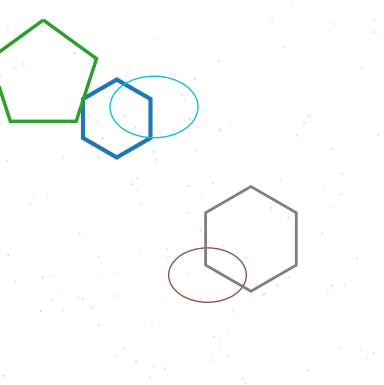[{"shape": "hexagon", "thickness": 3, "radius": 0.51, "center": [0.303, 0.692]}, {"shape": "pentagon", "thickness": 2.5, "radius": 0.73, "center": [0.112, 0.803]}, {"shape": "oval", "thickness": 1, "radius": 0.5, "center": [0.539, 0.285]}, {"shape": "hexagon", "thickness": 2, "radius": 0.68, "center": [0.652, 0.379]}, {"shape": "oval", "thickness": 1, "radius": 0.57, "center": [0.4, 0.722]}]